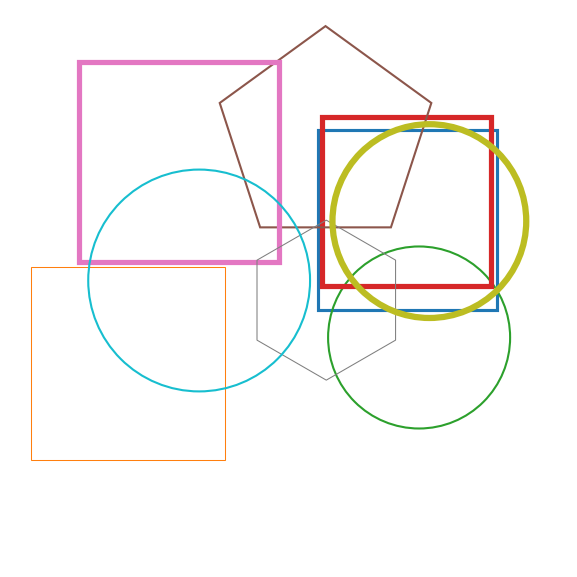[{"shape": "square", "thickness": 1.5, "radius": 0.78, "center": [0.706, 0.618]}, {"shape": "square", "thickness": 0.5, "radius": 0.84, "center": [0.222, 0.369]}, {"shape": "circle", "thickness": 1, "radius": 0.79, "center": [0.726, 0.415]}, {"shape": "square", "thickness": 2.5, "radius": 0.73, "center": [0.704, 0.65]}, {"shape": "pentagon", "thickness": 1, "radius": 0.96, "center": [0.564, 0.761]}, {"shape": "square", "thickness": 2.5, "radius": 0.87, "center": [0.309, 0.718]}, {"shape": "hexagon", "thickness": 0.5, "radius": 0.69, "center": [0.565, 0.479]}, {"shape": "circle", "thickness": 3, "radius": 0.84, "center": [0.743, 0.616]}, {"shape": "circle", "thickness": 1, "radius": 0.96, "center": [0.345, 0.513]}]